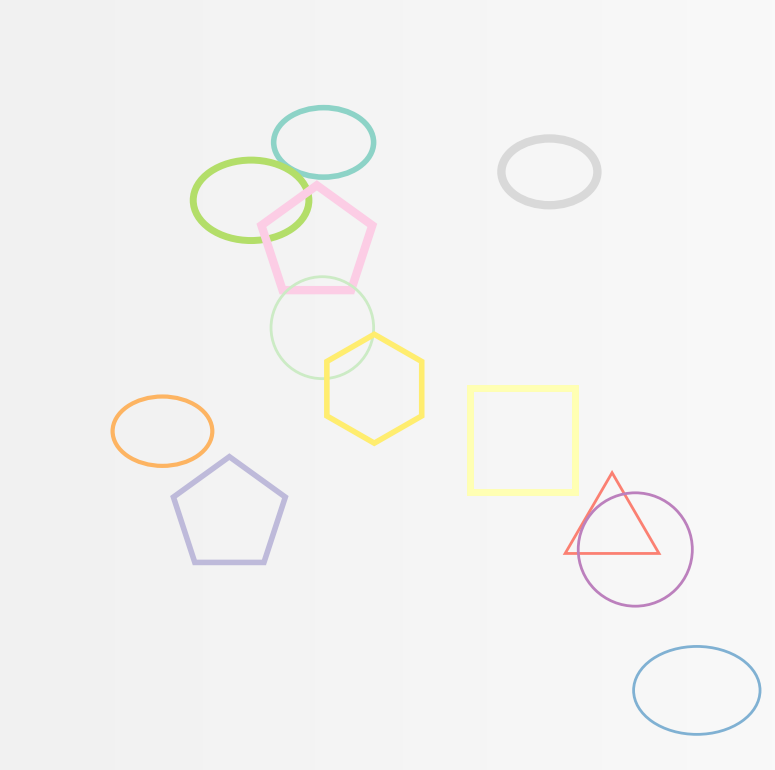[{"shape": "oval", "thickness": 2, "radius": 0.32, "center": [0.418, 0.815]}, {"shape": "square", "thickness": 2.5, "radius": 0.34, "center": [0.674, 0.429]}, {"shape": "pentagon", "thickness": 2, "radius": 0.38, "center": [0.296, 0.331]}, {"shape": "triangle", "thickness": 1, "radius": 0.35, "center": [0.79, 0.316]}, {"shape": "oval", "thickness": 1, "radius": 0.41, "center": [0.899, 0.103]}, {"shape": "oval", "thickness": 1.5, "radius": 0.32, "center": [0.21, 0.44]}, {"shape": "oval", "thickness": 2.5, "radius": 0.37, "center": [0.324, 0.74]}, {"shape": "pentagon", "thickness": 3, "radius": 0.38, "center": [0.409, 0.684]}, {"shape": "oval", "thickness": 3, "radius": 0.31, "center": [0.709, 0.777]}, {"shape": "circle", "thickness": 1, "radius": 0.37, "center": [0.82, 0.286]}, {"shape": "circle", "thickness": 1, "radius": 0.33, "center": [0.416, 0.574]}, {"shape": "hexagon", "thickness": 2, "radius": 0.35, "center": [0.483, 0.495]}]